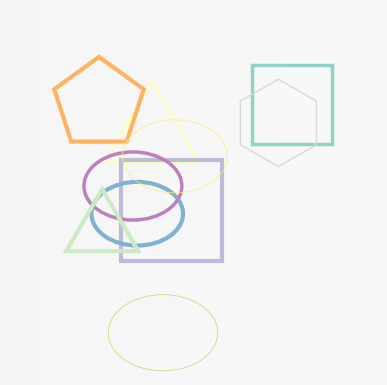[{"shape": "square", "thickness": 2.5, "radius": 0.52, "center": [0.753, 0.728]}, {"shape": "triangle", "thickness": 1.5, "radius": 0.7, "center": [0.392, 0.647]}, {"shape": "square", "thickness": 3, "radius": 0.65, "center": [0.443, 0.454]}, {"shape": "oval", "thickness": 3, "radius": 0.59, "center": [0.354, 0.445]}, {"shape": "pentagon", "thickness": 3, "radius": 0.61, "center": [0.255, 0.731]}, {"shape": "oval", "thickness": 0.5, "radius": 0.71, "center": [0.421, 0.136]}, {"shape": "hexagon", "thickness": 1, "radius": 0.57, "center": [0.718, 0.681]}, {"shape": "oval", "thickness": 2.5, "radius": 0.63, "center": [0.343, 0.517]}, {"shape": "triangle", "thickness": 3, "radius": 0.54, "center": [0.264, 0.401]}, {"shape": "oval", "thickness": 0.5, "radius": 0.68, "center": [0.452, 0.594]}]